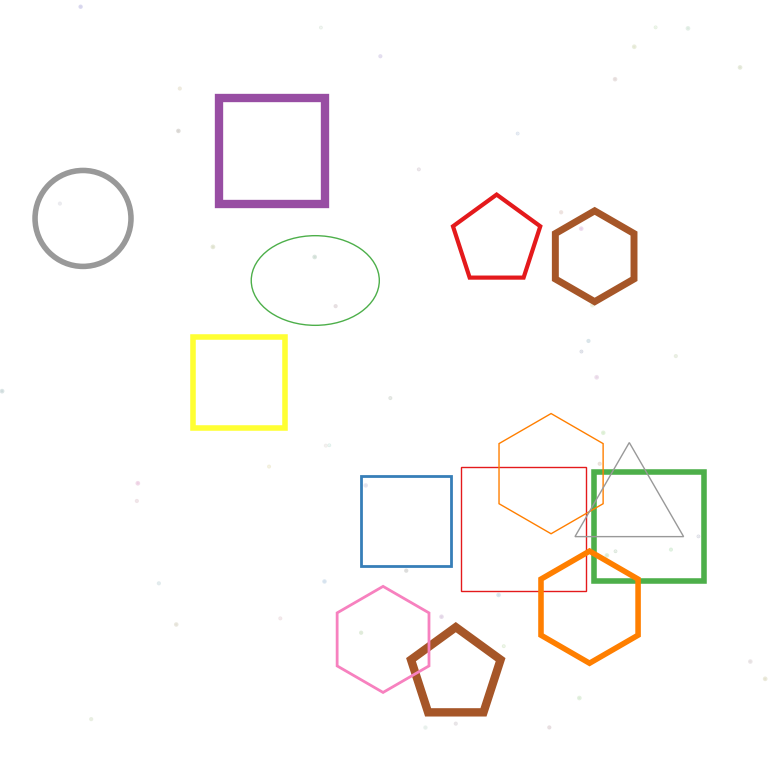[{"shape": "pentagon", "thickness": 1.5, "radius": 0.3, "center": [0.645, 0.688]}, {"shape": "square", "thickness": 0.5, "radius": 0.4, "center": [0.68, 0.313]}, {"shape": "square", "thickness": 1, "radius": 0.29, "center": [0.527, 0.323]}, {"shape": "oval", "thickness": 0.5, "radius": 0.42, "center": [0.409, 0.636]}, {"shape": "square", "thickness": 2, "radius": 0.36, "center": [0.843, 0.316]}, {"shape": "square", "thickness": 3, "radius": 0.35, "center": [0.353, 0.804]}, {"shape": "hexagon", "thickness": 2, "radius": 0.36, "center": [0.766, 0.211]}, {"shape": "hexagon", "thickness": 0.5, "radius": 0.39, "center": [0.716, 0.385]}, {"shape": "square", "thickness": 2, "radius": 0.3, "center": [0.31, 0.503]}, {"shape": "pentagon", "thickness": 3, "radius": 0.31, "center": [0.592, 0.124]}, {"shape": "hexagon", "thickness": 2.5, "radius": 0.29, "center": [0.772, 0.667]}, {"shape": "hexagon", "thickness": 1, "radius": 0.34, "center": [0.497, 0.17]}, {"shape": "circle", "thickness": 2, "radius": 0.31, "center": [0.108, 0.716]}, {"shape": "triangle", "thickness": 0.5, "radius": 0.41, "center": [0.817, 0.344]}]